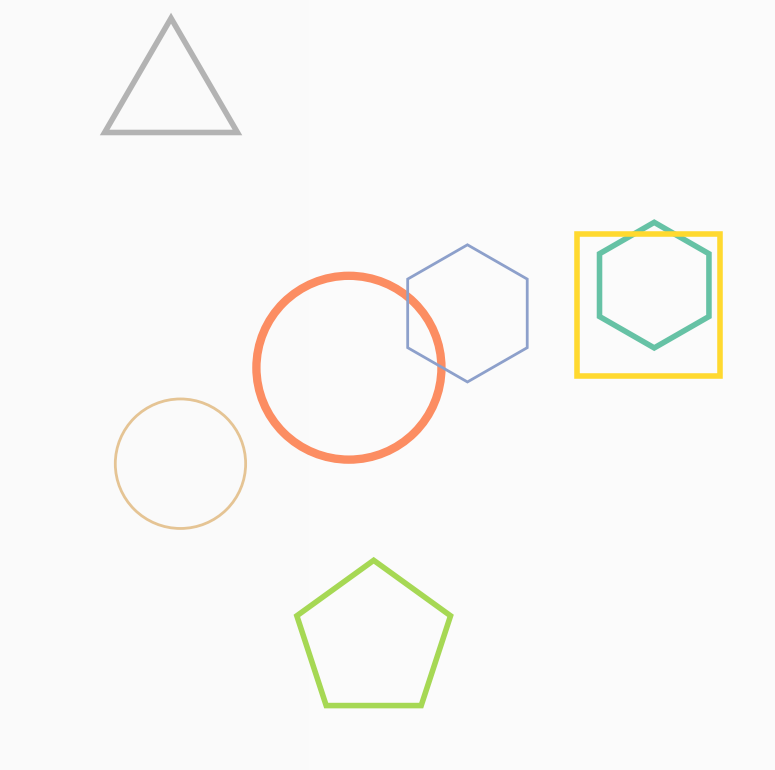[{"shape": "hexagon", "thickness": 2, "radius": 0.41, "center": [0.844, 0.63]}, {"shape": "circle", "thickness": 3, "radius": 0.6, "center": [0.45, 0.522]}, {"shape": "hexagon", "thickness": 1, "radius": 0.45, "center": [0.603, 0.593]}, {"shape": "pentagon", "thickness": 2, "radius": 0.52, "center": [0.482, 0.168]}, {"shape": "square", "thickness": 2, "radius": 0.46, "center": [0.837, 0.604]}, {"shape": "circle", "thickness": 1, "radius": 0.42, "center": [0.233, 0.398]}, {"shape": "triangle", "thickness": 2, "radius": 0.49, "center": [0.221, 0.877]}]